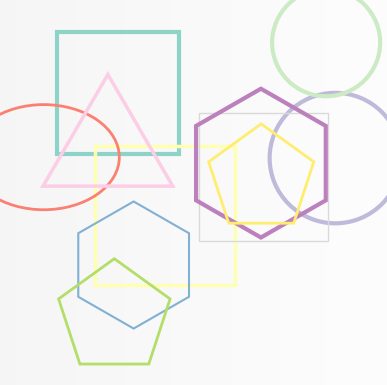[{"shape": "square", "thickness": 3, "radius": 0.79, "center": [0.304, 0.757]}, {"shape": "square", "thickness": 2.5, "radius": 0.9, "center": [0.425, 0.44]}, {"shape": "circle", "thickness": 3, "radius": 0.85, "center": [0.865, 0.589]}, {"shape": "oval", "thickness": 2, "radius": 0.98, "center": [0.113, 0.592]}, {"shape": "hexagon", "thickness": 1.5, "radius": 0.82, "center": [0.345, 0.312]}, {"shape": "pentagon", "thickness": 2, "radius": 0.76, "center": [0.295, 0.177]}, {"shape": "triangle", "thickness": 2.5, "radius": 0.97, "center": [0.278, 0.613]}, {"shape": "square", "thickness": 1, "radius": 0.83, "center": [0.679, 0.541]}, {"shape": "hexagon", "thickness": 3, "radius": 0.97, "center": [0.673, 0.576]}, {"shape": "circle", "thickness": 3, "radius": 0.7, "center": [0.842, 0.889]}, {"shape": "pentagon", "thickness": 2, "radius": 0.71, "center": [0.674, 0.536]}]